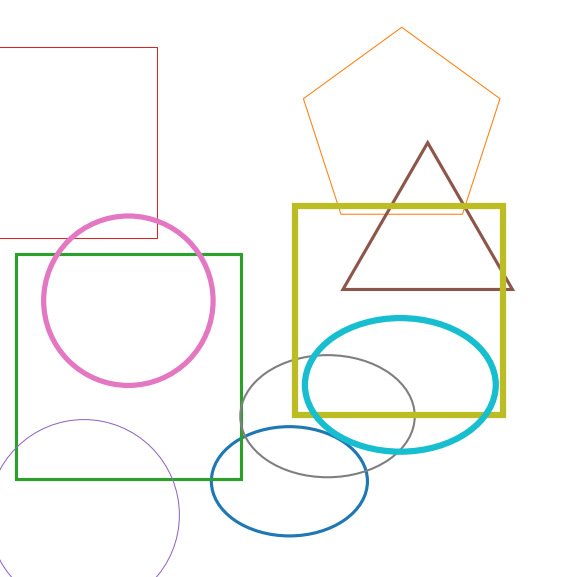[{"shape": "oval", "thickness": 1.5, "radius": 0.68, "center": [0.501, 0.166]}, {"shape": "pentagon", "thickness": 0.5, "radius": 0.89, "center": [0.696, 0.773]}, {"shape": "square", "thickness": 1.5, "radius": 0.97, "center": [0.222, 0.365]}, {"shape": "square", "thickness": 0.5, "radius": 0.83, "center": [0.105, 0.752]}, {"shape": "circle", "thickness": 0.5, "radius": 0.83, "center": [0.145, 0.107]}, {"shape": "triangle", "thickness": 1.5, "radius": 0.85, "center": [0.741, 0.583]}, {"shape": "circle", "thickness": 2.5, "radius": 0.73, "center": [0.222, 0.478]}, {"shape": "oval", "thickness": 1, "radius": 0.76, "center": [0.567, 0.278]}, {"shape": "square", "thickness": 3, "radius": 0.9, "center": [0.691, 0.462]}, {"shape": "oval", "thickness": 3, "radius": 0.83, "center": [0.693, 0.333]}]